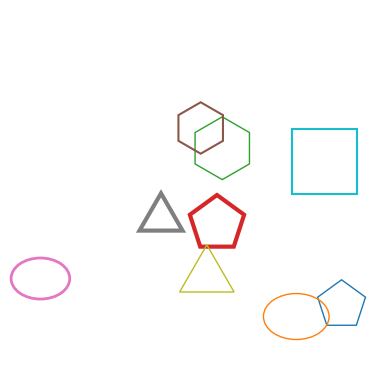[{"shape": "pentagon", "thickness": 1, "radius": 0.33, "center": [0.887, 0.208]}, {"shape": "oval", "thickness": 1, "radius": 0.43, "center": [0.77, 0.178]}, {"shape": "hexagon", "thickness": 1, "radius": 0.41, "center": [0.577, 0.615]}, {"shape": "pentagon", "thickness": 3, "radius": 0.37, "center": [0.564, 0.419]}, {"shape": "hexagon", "thickness": 1.5, "radius": 0.33, "center": [0.521, 0.668]}, {"shape": "oval", "thickness": 2, "radius": 0.38, "center": [0.105, 0.277]}, {"shape": "triangle", "thickness": 3, "radius": 0.32, "center": [0.418, 0.433]}, {"shape": "triangle", "thickness": 1, "radius": 0.41, "center": [0.537, 0.282]}, {"shape": "square", "thickness": 1.5, "radius": 0.42, "center": [0.842, 0.58]}]